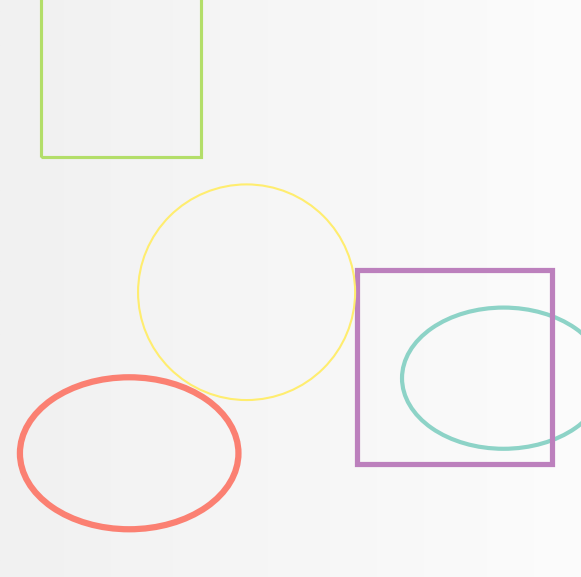[{"shape": "oval", "thickness": 2, "radius": 0.87, "center": [0.866, 0.344]}, {"shape": "oval", "thickness": 3, "radius": 0.94, "center": [0.222, 0.214]}, {"shape": "square", "thickness": 1.5, "radius": 0.69, "center": [0.208, 0.864]}, {"shape": "square", "thickness": 2.5, "radius": 0.84, "center": [0.782, 0.364]}, {"shape": "circle", "thickness": 1, "radius": 0.93, "center": [0.424, 0.493]}]